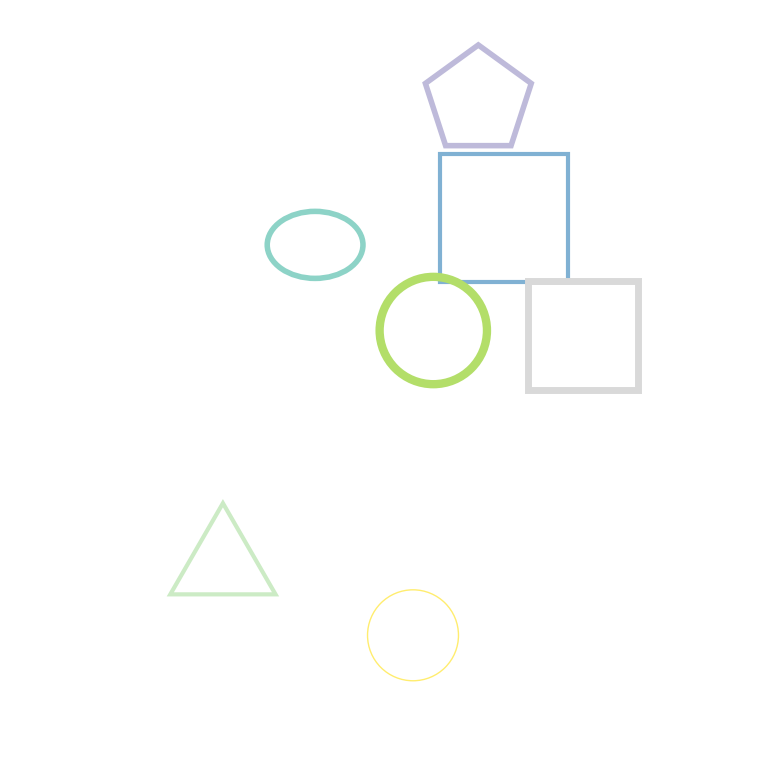[{"shape": "oval", "thickness": 2, "radius": 0.31, "center": [0.409, 0.682]}, {"shape": "pentagon", "thickness": 2, "radius": 0.36, "center": [0.621, 0.869]}, {"shape": "square", "thickness": 1.5, "radius": 0.42, "center": [0.654, 0.717]}, {"shape": "circle", "thickness": 3, "radius": 0.35, "center": [0.563, 0.571]}, {"shape": "square", "thickness": 2.5, "radius": 0.36, "center": [0.757, 0.565]}, {"shape": "triangle", "thickness": 1.5, "radius": 0.39, "center": [0.29, 0.268]}, {"shape": "circle", "thickness": 0.5, "radius": 0.3, "center": [0.536, 0.175]}]